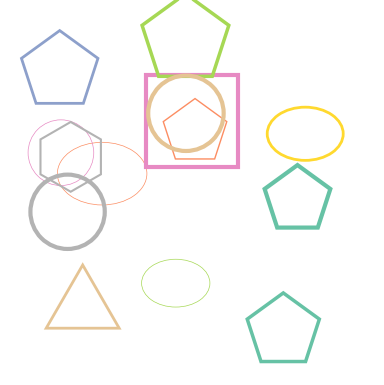[{"shape": "pentagon", "thickness": 2.5, "radius": 0.49, "center": [0.736, 0.141]}, {"shape": "pentagon", "thickness": 3, "radius": 0.45, "center": [0.773, 0.482]}, {"shape": "pentagon", "thickness": 1, "radius": 0.43, "center": [0.507, 0.657]}, {"shape": "oval", "thickness": 0.5, "radius": 0.58, "center": [0.265, 0.549]}, {"shape": "pentagon", "thickness": 2, "radius": 0.52, "center": [0.155, 0.816]}, {"shape": "square", "thickness": 3, "radius": 0.59, "center": [0.498, 0.686]}, {"shape": "circle", "thickness": 0.5, "radius": 0.43, "center": [0.158, 0.603]}, {"shape": "pentagon", "thickness": 2.5, "radius": 0.59, "center": [0.482, 0.898]}, {"shape": "oval", "thickness": 0.5, "radius": 0.44, "center": [0.457, 0.265]}, {"shape": "oval", "thickness": 2, "radius": 0.49, "center": [0.793, 0.653]}, {"shape": "triangle", "thickness": 2, "radius": 0.55, "center": [0.215, 0.202]}, {"shape": "circle", "thickness": 3, "radius": 0.49, "center": [0.483, 0.706]}, {"shape": "hexagon", "thickness": 1.5, "radius": 0.45, "center": [0.184, 0.593]}, {"shape": "circle", "thickness": 3, "radius": 0.48, "center": [0.176, 0.45]}]